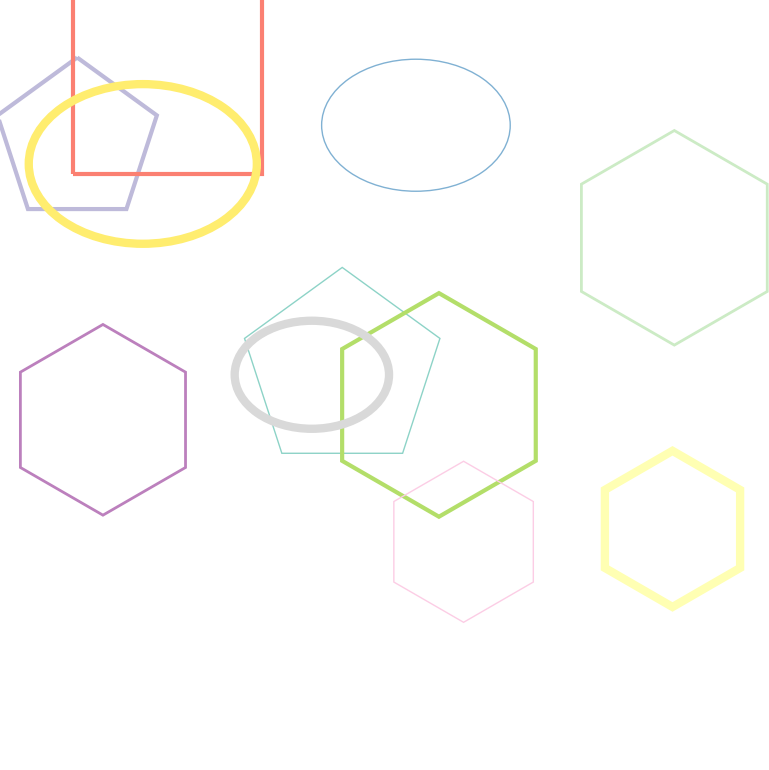[{"shape": "pentagon", "thickness": 0.5, "radius": 0.67, "center": [0.444, 0.519]}, {"shape": "hexagon", "thickness": 3, "radius": 0.51, "center": [0.873, 0.313]}, {"shape": "pentagon", "thickness": 1.5, "radius": 0.54, "center": [0.1, 0.817]}, {"shape": "square", "thickness": 1.5, "radius": 0.61, "center": [0.217, 0.896]}, {"shape": "oval", "thickness": 0.5, "radius": 0.61, "center": [0.54, 0.837]}, {"shape": "hexagon", "thickness": 1.5, "radius": 0.73, "center": [0.57, 0.474]}, {"shape": "hexagon", "thickness": 0.5, "radius": 0.52, "center": [0.602, 0.296]}, {"shape": "oval", "thickness": 3, "radius": 0.5, "center": [0.405, 0.513]}, {"shape": "hexagon", "thickness": 1, "radius": 0.62, "center": [0.134, 0.455]}, {"shape": "hexagon", "thickness": 1, "radius": 0.7, "center": [0.876, 0.691]}, {"shape": "oval", "thickness": 3, "radius": 0.74, "center": [0.185, 0.787]}]